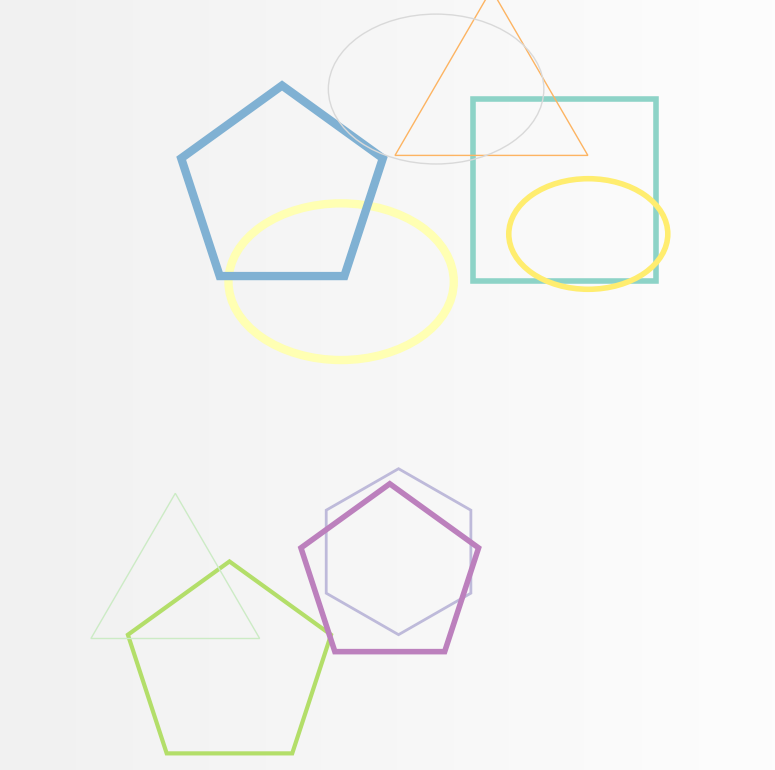[{"shape": "square", "thickness": 2, "radius": 0.59, "center": [0.728, 0.753]}, {"shape": "oval", "thickness": 3, "radius": 0.73, "center": [0.44, 0.634]}, {"shape": "hexagon", "thickness": 1, "radius": 0.54, "center": [0.514, 0.284]}, {"shape": "pentagon", "thickness": 3, "radius": 0.68, "center": [0.364, 0.752]}, {"shape": "triangle", "thickness": 0.5, "radius": 0.72, "center": [0.634, 0.87]}, {"shape": "pentagon", "thickness": 1.5, "radius": 0.69, "center": [0.296, 0.133]}, {"shape": "oval", "thickness": 0.5, "radius": 0.7, "center": [0.563, 0.884]}, {"shape": "pentagon", "thickness": 2, "radius": 0.6, "center": [0.503, 0.251]}, {"shape": "triangle", "thickness": 0.5, "radius": 0.63, "center": [0.226, 0.234]}, {"shape": "oval", "thickness": 2, "radius": 0.51, "center": [0.759, 0.696]}]